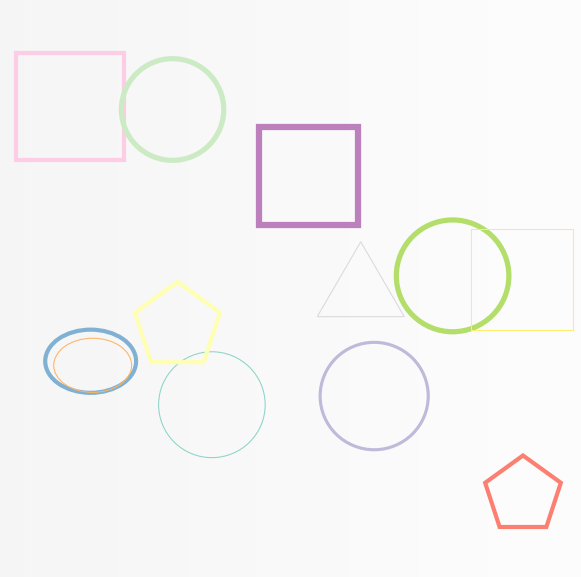[{"shape": "circle", "thickness": 0.5, "radius": 0.46, "center": [0.365, 0.298]}, {"shape": "pentagon", "thickness": 2, "radius": 0.38, "center": [0.305, 0.434]}, {"shape": "circle", "thickness": 1.5, "radius": 0.46, "center": [0.644, 0.313]}, {"shape": "pentagon", "thickness": 2, "radius": 0.34, "center": [0.9, 0.142]}, {"shape": "oval", "thickness": 2, "radius": 0.39, "center": [0.156, 0.374]}, {"shape": "oval", "thickness": 0.5, "radius": 0.33, "center": [0.159, 0.367]}, {"shape": "circle", "thickness": 2.5, "radius": 0.48, "center": [0.779, 0.521]}, {"shape": "square", "thickness": 2, "radius": 0.46, "center": [0.12, 0.815]}, {"shape": "triangle", "thickness": 0.5, "radius": 0.43, "center": [0.621, 0.494]}, {"shape": "square", "thickness": 3, "radius": 0.43, "center": [0.531, 0.694]}, {"shape": "circle", "thickness": 2.5, "radius": 0.44, "center": [0.297, 0.81]}, {"shape": "square", "thickness": 0.5, "radius": 0.44, "center": [0.898, 0.516]}]